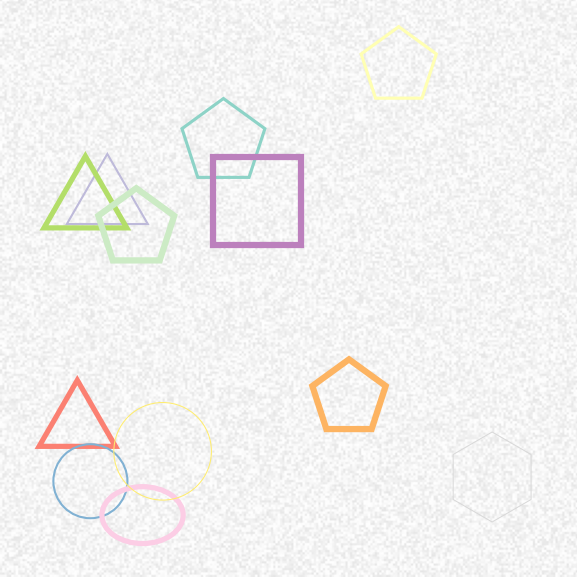[{"shape": "pentagon", "thickness": 1.5, "radius": 0.38, "center": [0.387, 0.753]}, {"shape": "pentagon", "thickness": 1.5, "radius": 0.34, "center": [0.69, 0.884]}, {"shape": "triangle", "thickness": 1, "radius": 0.4, "center": [0.186, 0.652]}, {"shape": "triangle", "thickness": 2.5, "radius": 0.38, "center": [0.134, 0.264]}, {"shape": "circle", "thickness": 1, "radius": 0.32, "center": [0.157, 0.166]}, {"shape": "pentagon", "thickness": 3, "radius": 0.33, "center": [0.604, 0.31]}, {"shape": "triangle", "thickness": 2.5, "radius": 0.41, "center": [0.148, 0.646]}, {"shape": "oval", "thickness": 2.5, "radius": 0.35, "center": [0.247, 0.107]}, {"shape": "hexagon", "thickness": 0.5, "radius": 0.39, "center": [0.852, 0.173]}, {"shape": "square", "thickness": 3, "radius": 0.38, "center": [0.445, 0.651]}, {"shape": "pentagon", "thickness": 3, "radius": 0.35, "center": [0.236, 0.604]}, {"shape": "circle", "thickness": 0.5, "radius": 0.42, "center": [0.282, 0.218]}]